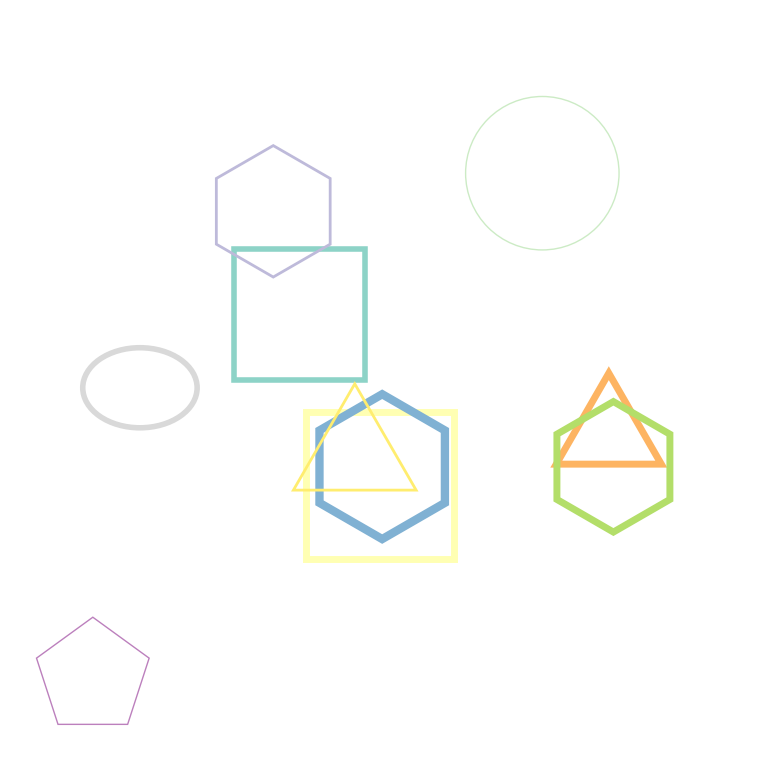[{"shape": "square", "thickness": 2, "radius": 0.43, "center": [0.389, 0.592]}, {"shape": "square", "thickness": 2.5, "radius": 0.48, "center": [0.493, 0.369]}, {"shape": "hexagon", "thickness": 1, "radius": 0.43, "center": [0.355, 0.726]}, {"shape": "hexagon", "thickness": 3, "radius": 0.47, "center": [0.496, 0.394]}, {"shape": "triangle", "thickness": 2.5, "radius": 0.39, "center": [0.791, 0.437]}, {"shape": "hexagon", "thickness": 2.5, "radius": 0.42, "center": [0.797, 0.394]}, {"shape": "oval", "thickness": 2, "radius": 0.37, "center": [0.182, 0.496]}, {"shape": "pentagon", "thickness": 0.5, "radius": 0.38, "center": [0.121, 0.121]}, {"shape": "circle", "thickness": 0.5, "radius": 0.5, "center": [0.704, 0.775]}, {"shape": "triangle", "thickness": 1, "radius": 0.46, "center": [0.461, 0.409]}]